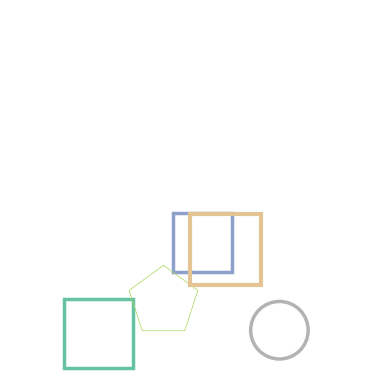[{"shape": "square", "thickness": 2.5, "radius": 0.45, "center": [0.256, 0.133]}, {"shape": "square", "thickness": 2.5, "radius": 0.38, "center": [0.526, 0.37]}, {"shape": "pentagon", "thickness": 0.5, "radius": 0.47, "center": [0.425, 0.217]}, {"shape": "square", "thickness": 3, "radius": 0.46, "center": [0.586, 0.353]}, {"shape": "circle", "thickness": 2.5, "radius": 0.37, "center": [0.726, 0.142]}]